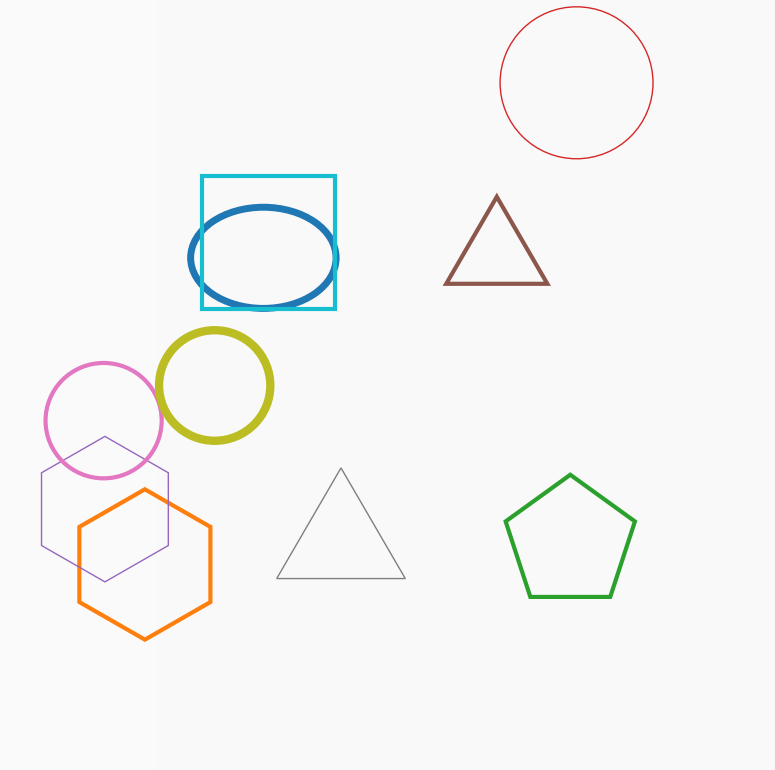[{"shape": "oval", "thickness": 2.5, "radius": 0.47, "center": [0.34, 0.665]}, {"shape": "hexagon", "thickness": 1.5, "radius": 0.49, "center": [0.187, 0.267]}, {"shape": "pentagon", "thickness": 1.5, "radius": 0.44, "center": [0.736, 0.296]}, {"shape": "circle", "thickness": 0.5, "radius": 0.49, "center": [0.744, 0.892]}, {"shape": "hexagon", "thickness": 0.5, "radius": 0.47, "center": [0.135, 0.339]}, {"shape": "triangle", "thickness": 1.5, "radius": 0.38, "center": [0.641, 0.669]}, {"shape": "circle", "thickness": 1.5, "radius": 0.37, "center": [0.134, 0.454]}, {"shape": "triangle", "thickness": 0.5, "radius": 0.48, "center": [0.44, 0.297]}, {"shape": "circle", "thickness": 3, "radius": 0.36, "center": [0.277, 0.499]}, {"shape": "square", "thickness": 1.5, "radius": 0.43, "center": [0.346, 0.685]}]